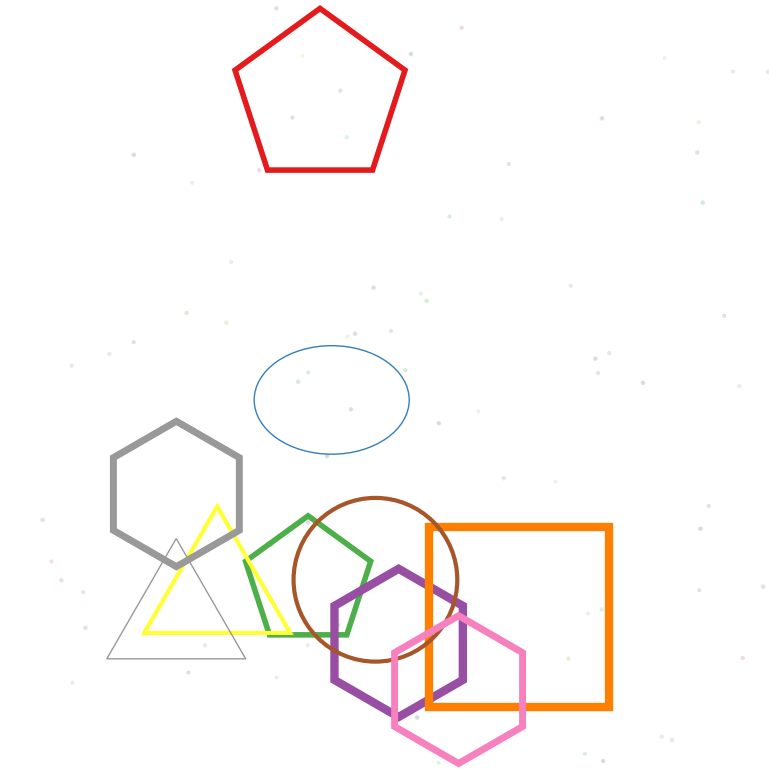[{"shape": "pentagon", "thickness": 2, "radius": 0.58, "center": [0.416, 0.873]}, {"shape": "oval", "thickness": 0.5, "radius": 0.5, "center": [0.431, 0.481]}, {"shape": "pentagon", "thickness": 2, "radius": 0.43, "center": [0.4, 0.245]}, {"shape": "hexagon", "thickness": 3, "radius": 0.48, "center": [0.518, 0.165]}, {"shape": "square", "thickness": 3, "radius": 0.59, "center": [0.674, 0.199]}, {"shape": "triangle", "thickness": 1.5, "radius": 0.55, "center": [0.282, 0.233]}, {"shape": "circle", "thickness": 1.5, "radius": 0.53, "center": [0.488, 0.247]}, {"shape": "hexagon", "thickness": 2.5, "radius": 0.48, "center": [0.596, 0.104]}, {"shape": "triangle", "thickness": 0.5, "radius": 0.52, "center": [0.229, 0.196]}, {"shape": "hexagon", "thickness": 2.5, "radius": 0.47, "center": [0.229, 0.358]}]